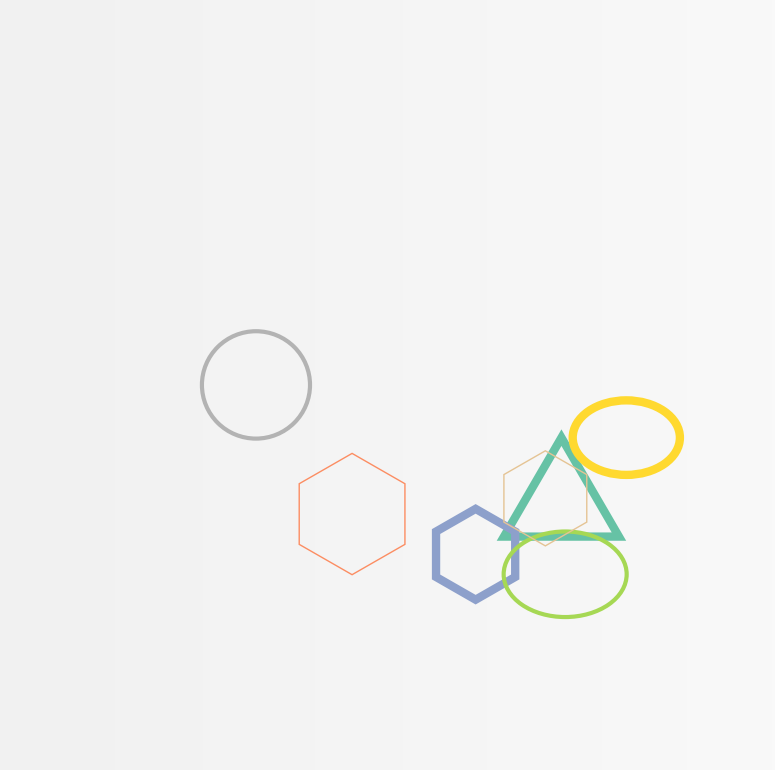[{"shape": "triangle", "thickness": 3, "radius": 0.43, "center": [0.724, 0.346]}, {"shape": "hexagon", "thickness": 0.5, "radius": 0.39, "center": [0.454, 0.332]}, {"shape": "hexagon", "thickness": 3, "radius": 0.29, "center": [0.614, 0.28]}, {"shape": "oval", "thickness": 1.5, "radius": 0.4, "center": [0.729, 0.254]}, {"shape": "oval", "thickness": 3, "radius": 0.35, "center": [0.808, 0.432]}, {"shape": "hexagon", "thickness": 0.5, "radius": 0.31, "center": [0.704, 0.353]}, {"shape": "circle", "thickness": 1.5, "radius": 0.35, "center": [0.33, 0.5]}]